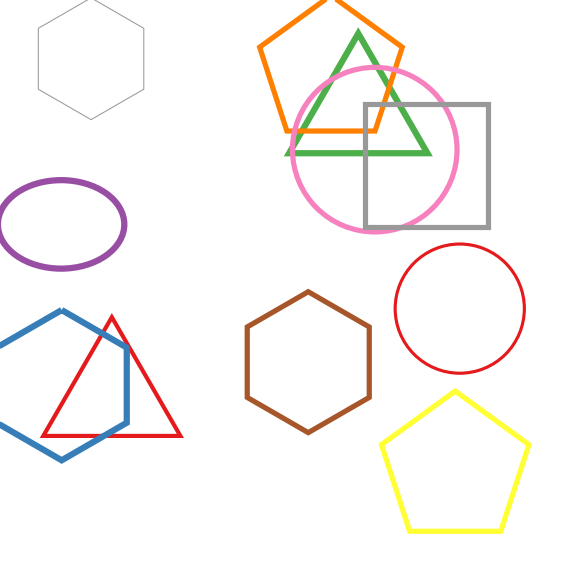[{"shape": "circle", "thickness": 1.5, "radius": 0.56, "center": [0.796, 0.465]}, {"shape": "triangle", "thickness": 2, "radius": 0.69, "center": [0.194, 0.313]}, {"shape": "hexagon", "thickness": 3, "radius": 0.65, "center": [0.107, 0.332]}, {"shape": "triangle", "thickness": 3, "radius": 0.69, "center": [0.62, 0.803]}, {"shape": "oval", "thickness": 3, "radius": 0.55, "center": [0.106, 0.611]}, {"shape": "pentagon", "thickness": 2.5, "radius": 0.65, "center": [0.573, 0.877]}, {"shape": "pentagon", "thickness": 2.5, "radius": 0.67, "center": [0.788, 0.188]}, {"shape": "hexagon", "thickness": 2.5, "radius": 0.61, "center": [0.534, 0.372]}, {"shape": "circle", "thickness": 2.5, "radius": 0.71, "center": [0.649, 0.74]}, {"shape": "hexagon", "thickness": 0.5, "radius": 0.53, "center": [0.158, 0.897]}, {"shape": "square", "thickness": 2.5, "radius": 0.53, "center": [0.739, 0.712]}]